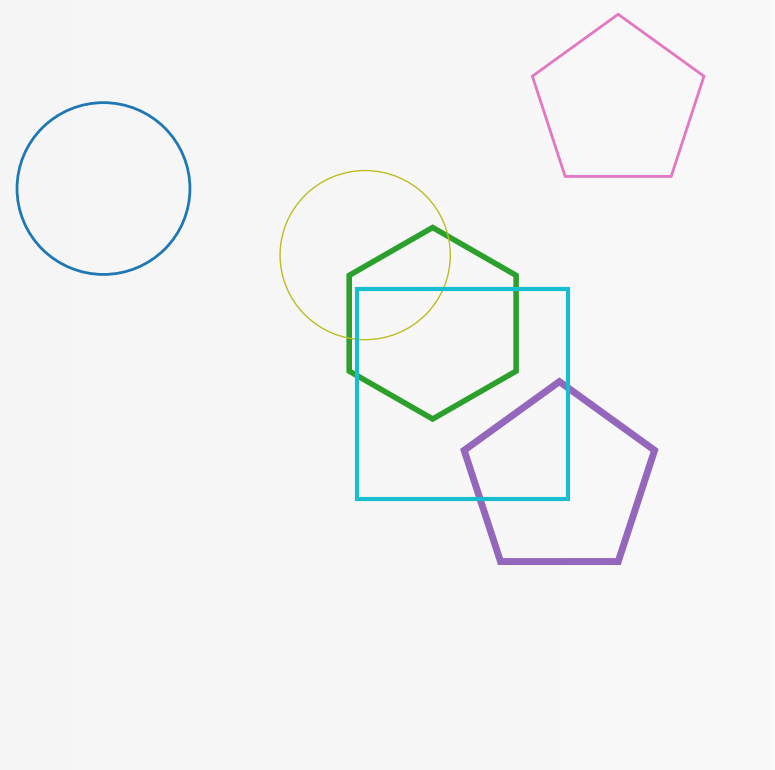[{"shape": "circle", "thickness": 1, "radius": 0.56, "center": [0.134, 0.755]}, {"shape": "hexagon", "thickness": 2, "radius": 0.62, "center": [0.558, 0.58]}, {"shape": "pentagon", "thickness": 2.5, "radius": 0.65, "center": [0.722, 0.375]}, {"shape": "pentagon", "thickness": 1, "radius": 0.58, "center": [0.798, 0.865]}, {"shape": "circle", "thickness": 0.5, "radius": 0.55, "center": [0.471, 0.669]}, {"shape": "square", "thickness": 1.5, "radius": 0.68, "center": [0.597, 0.488]}]